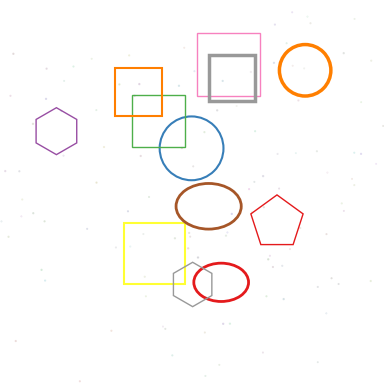[{"shape": "oval", "thickness": 2, "radius": 0.36, "center": [0.575, 0.267]}, {"shape": "pentagon", "thickness": 1, "radius": 0.36, "center": [0.719, 0.422]}, {"shape": "circle", "thickness": 1.5, "radius": 0.41, "center": [0.498, 0.615]}, {"shape": "square", "thickness": 1, "radius": 0.34, "center": [0.412, 0.685]}, {"shape": "hexagon", "thickness": 1, "radius": 0.3, "center": [0.147, 0.659]}, {"shape": "square", "thickness": 1.5, "radius": 0.31, "center": [0.361, 0.761]}, {"shape": "circle", "thickness": 2.5, "radius": 0.33, "center": [0.793, 0.817]}, {"shape": "square", "thickness": 1.5, "radius": 0.4, "center": [0.401, 0.341]}, {"shape": "oval", "thickness": 2, "radius": 0.42, "center": [0.542, 0.464]}, {"shape": "square", "thickness": 1, "radius": 0.41, "center": [0.594, 0.832]}, {"shape": "square", "thickness": 2.5, "radius": 0.3, "center": [0.601, 0.798]}, {"shape": "hexagon", "thickness": 1, "radius": 0.29, "center": [0.5, 0.261]}]